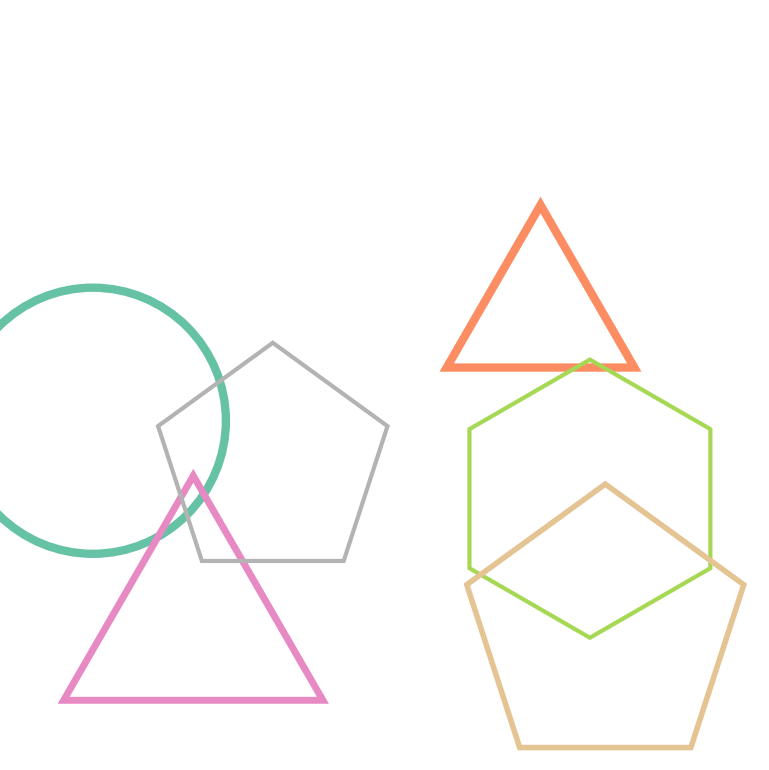[{"shape": "circle", "thickness": 3, "radius": 0.86, "center": [0.121, 0.454]}, {"shape": "triangle", "thickness": 3, "radius": 0.7, "center": [0.702, 0.593]}, {"shape": "triangle", "thickness": 2.5, "radius": 0.97, "center": [0.251, 0.188]}, {"shape": "hexagon", "thickness": 1.5, "radius": 0.9, "center": [0.766, 0.352]}, {"shape": "pentagon", "thickness": 2, "radius": 0.95, "center": [0.786, 0.182]}, {"shape": "pentagon", "thickness": 1.5, "radius": 0.78, "center": [0.354, 0.398]}]